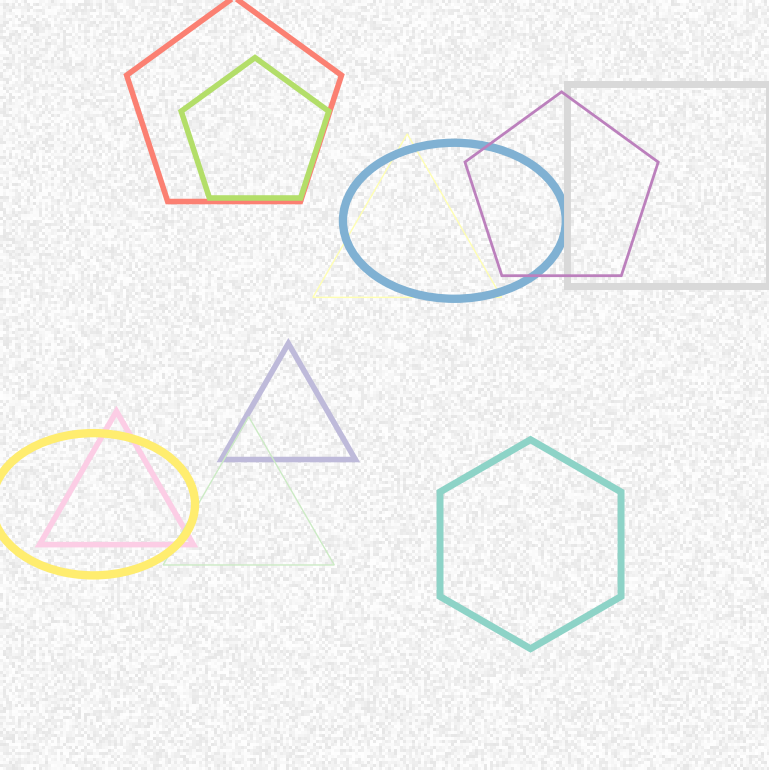[{"shape": "hexagon", "thickness": 2.5, "radius": 0.68, "center": [0.689, 0.293]}, {"shape": "triangle", "thickness": 0.5, "radius": 0.71, "center": [0.529, 0.685]}, {"shape": "triangle", "thickness": 2, "radius": 0.5, "center": [0.374, 0.453]}, {"shape": "pentagon", "thickness": 2, "radius": 0.73, "center": [0.304, 0.857]}, {"shape": "oval", "thickness": 3, "radius": 0.72, "center": [0.59, 0.713]}, {"shape": "pentagon", "thickness": 2, "radius": 0.5, "center": [0.331, 0.824]}, {"shape": "triangle", "thickness": 2, "radius": 0.58, "center": [0.151, 0.35]}, {"shape": "square", "thickness": 2.5, "radius": 0.65, "center": [0.867, 0.759]}, {"shape": "pentagon", "thickness": 1, "radius": 0.66, "center": [0.729, 0.749]}, {"shape": "triangle", "thickness": 0.5, "radius": 0.64, "center": [0.323, 0.33]}, {"shape": "oval", "thickness": 3, "radius": 0.66, "center": [0.121, 0.345]}]